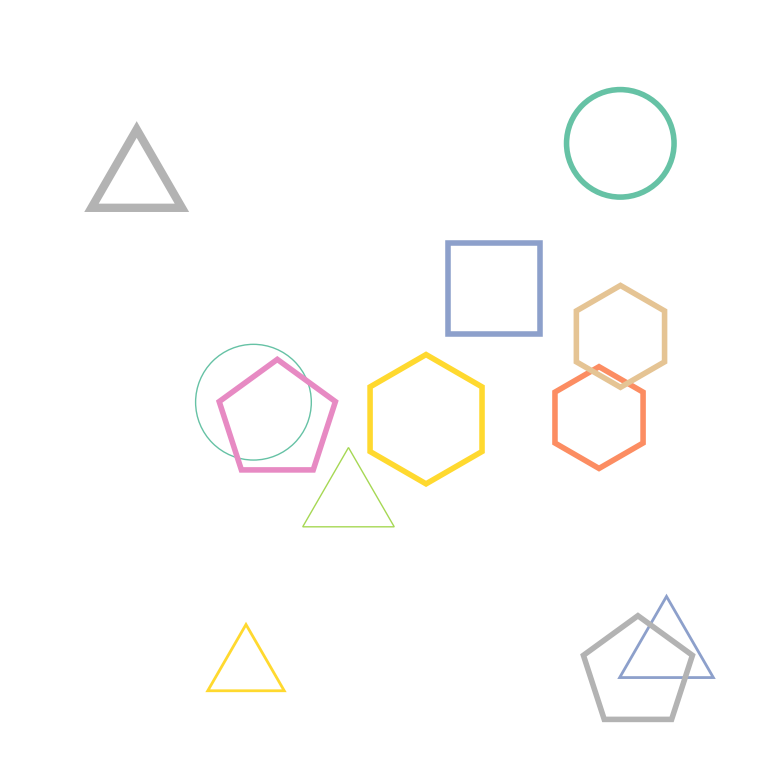[{"shape": "circle", "thickness": 2, "radius": 0.35, "center": [0.806, 0.814]}, {"shape": "circle", "thickness": 0.5, "radius": 0.38, "center": [0.329, 0.478]}, {"shape": "hexagon", "thickness": 2, "radius": 0.33, "center": [0.778, 0.458]}, {"shape": "square", "thickness": 2, "radius": 0.3, "center": [0.642, 0.625]}, {"shape": "triangle", "thickness": 1, "radius": 0.35, "center": [0.866, 0.155]}, {"shape": "pentagon", "thickness": 2, "radius": 0.4, "center": [0.36, 0.454]}, {"shape": "triangle", "thickness": 0.5, "radius": 0.34, "center": [0.453, 0.35]}, {"shape": "triangle", "thickness": 1, "radius": 0.29, "center": [0.319, 0.132]}, {"shape": "hexagon", "thickness": 2, "radius": 0.42, "center": [0.553, 0.456]}, {"shape": "hexagon", "thickness": 2, "radius": 0.33, "center": [0.806, 0.563]}, {"shape": "triangle", "thickness": 3, "radius": 0.34, "center": [0.178, 0.764]}, {"shape": "pentagon", "thickness": 2, "radius": 0.37, "center": [0.828, 0.126]}]